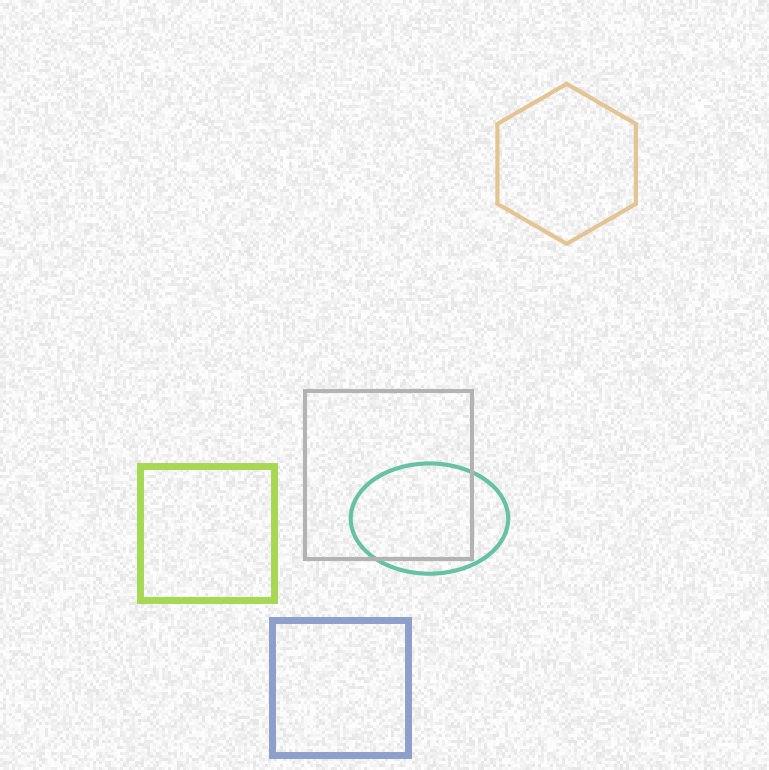[{"shape": "oval", "thickness": 1.5, "radius": 0.51, "center": [0.558, 0.327]}, {"shape": "square", "thickness": 2.5, "radius": 0.44, "center": [0.441, 0.107]}, {"shape": "square", "thickness": 2.5, "radius": 0.44, "center": [0.268, 0.307]}, {"shape": "hexagon", "thickness": 1.5, "radius": 0.52, "center": [0.736, 0.787]}, {"shape": "square", "thickness": 1.5, "radius": 0.54, "center": [0.504, 0.383]}]